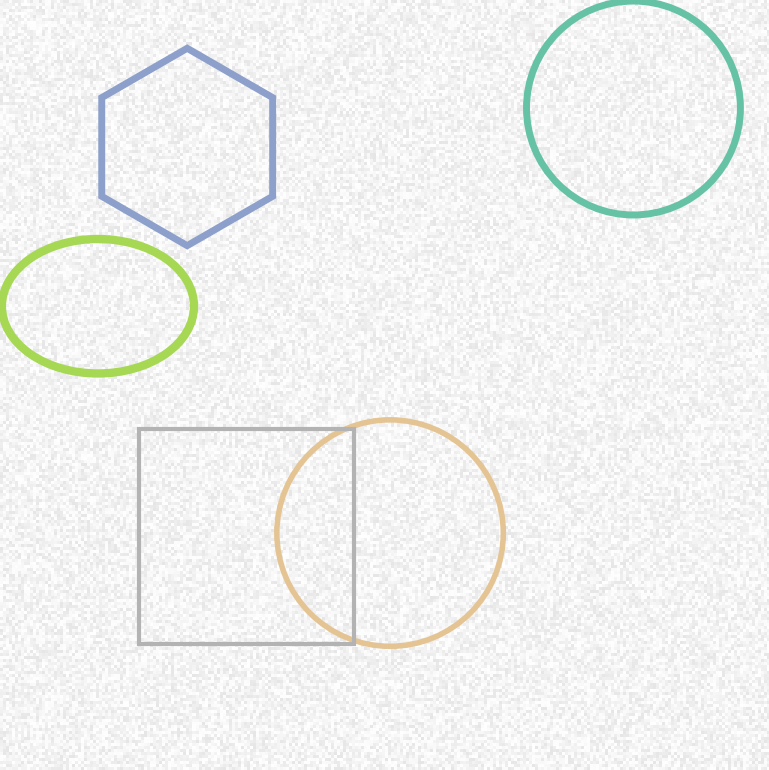[{"shape": "circle", "thickness": 2.5, "radius": 0.69, "center": [0.823, 0.86]}, {"shape": "hexagon", "thickness": 2.5, "radius": 0.64, "center": [0.243, 0.809]}, {"shape": "oval", "thickness": 3, "radius": 0.62, "center": [0.127, 0.602]}, {"shape": "circle", "thickness": 2, "radius": 0.74, "center": [0.507, 0.308]}, {"shape": "square", "thickness": 1.5, "radius": 0.7, "center": [0.32, 0.303]}]